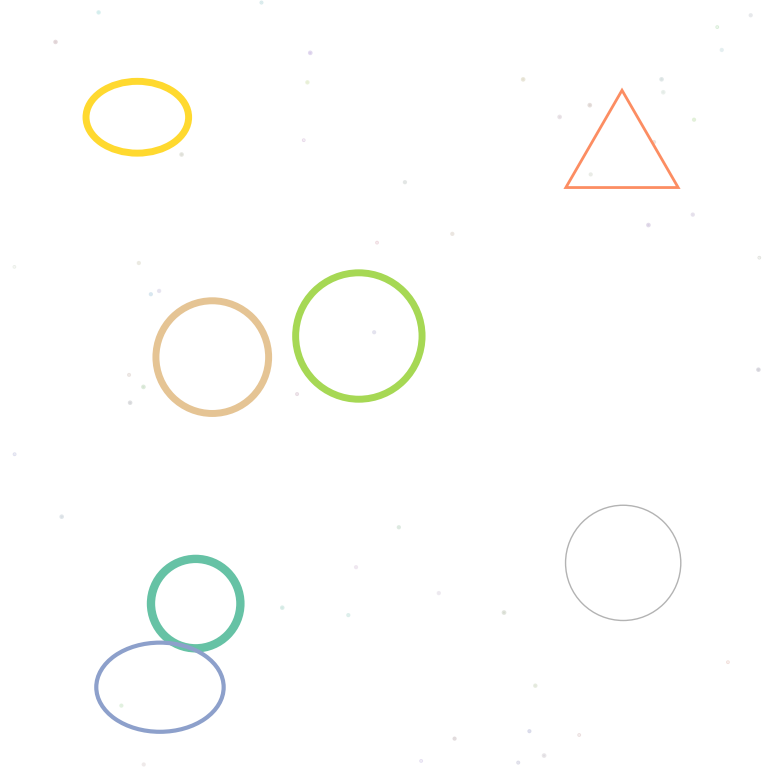[{"shape": "circle", "thickness": 3, "radius": 0.29, "center": [0.254, 0.216]}, {"shape": "triangle", "thickness": 1, "radius": 0.42, "center": [0.808, 0.799]}, {"shape": "oval", "thickness": 1.5, "radius": 0.41, "center": [0.208, 0.108]}, {"shape": "circle", "thickness": 2.5, "radius": 0.41, "center": [0.466, 0.564]}, {"shape": "oval", "thickness": 2.5, "radius": 0.33, "center": [0.178, 0.848]}, {"shape": "circle", "thickness": 2.5, "radius": 0.37, "center": [0.276, 0.536]}, {"shape": "circle", "thickness": 0.5, "radius": 0.37, "center": [0.809, 0.269]}]